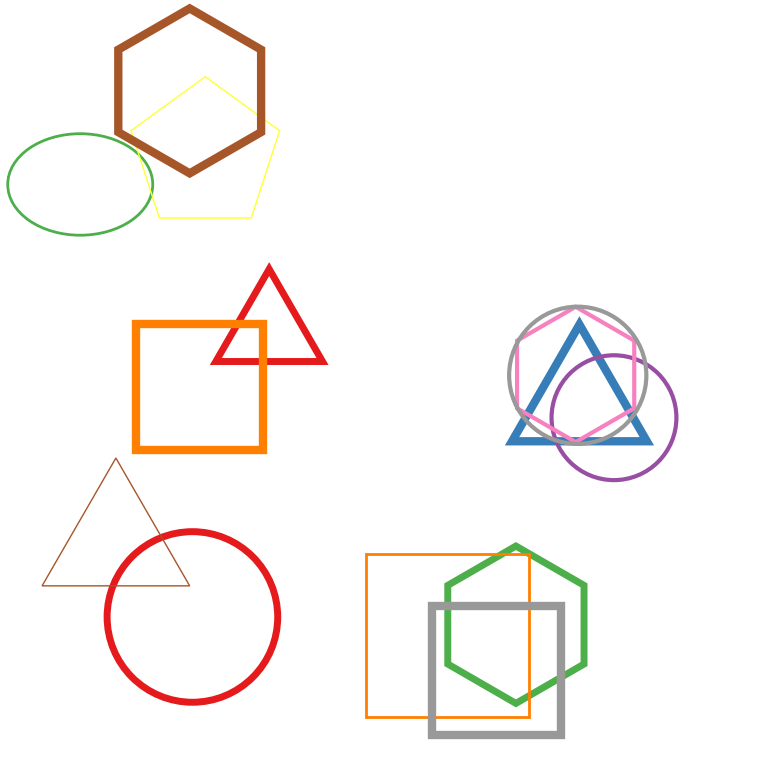[{"shape": "circle", "thickness": 2.5, "radius": 0.55, "center": [0.25, 0.199]}, {"shape": "triangle", "thickness": 2.5, "radius": 0.4, "center": [0.35, 0.571]}, {"shape": "triangle", "thickness": 3, "radius": 0.51, "center": [0.753, 0.477]}, {"shape": "oval", "thickness": 1, "radius": 0.47, "center": [0.104, 0.76]}, {"shape": "hexagon", "thickness": 2.5, "radius": 0.51, "center": [0.67, 0.189]}, {"shape": "circle", "thickness": 1.5, "radius": 0.41, "center": [0.797, 0.458]}, {"shape": "square", "thickness": 1, "radius": 0.53, "center": [0.581, 0.174]}, {"shape": "square", "thickness": 3, "radius": 0.41, "center": [0.259, 0.497]}, {"shape": "pentagon", "thickness": 0.5, "radius": 0.51, "center": [0.267, 0.799]}, {"shape": "hexagon", "thickness": 3, "radius": 0.54, "center": [0.246, 0.882]}, {"shape": "triangle", "thickness": 0.5, "radius": 0.55, "center": [0.15, 0.294]}, {"shape": "hexagon", "thickness": 1.5, "radius": 0.44, "center": [0.748, 0.514]}, {"shape": "square", "thickness": 3, "radius": 0.42, "center": [0.645, 0.129]}, {"shape": "circle", "thickness": 1.5, "radius": 0.45, "center": [0.75, 0.513]}]